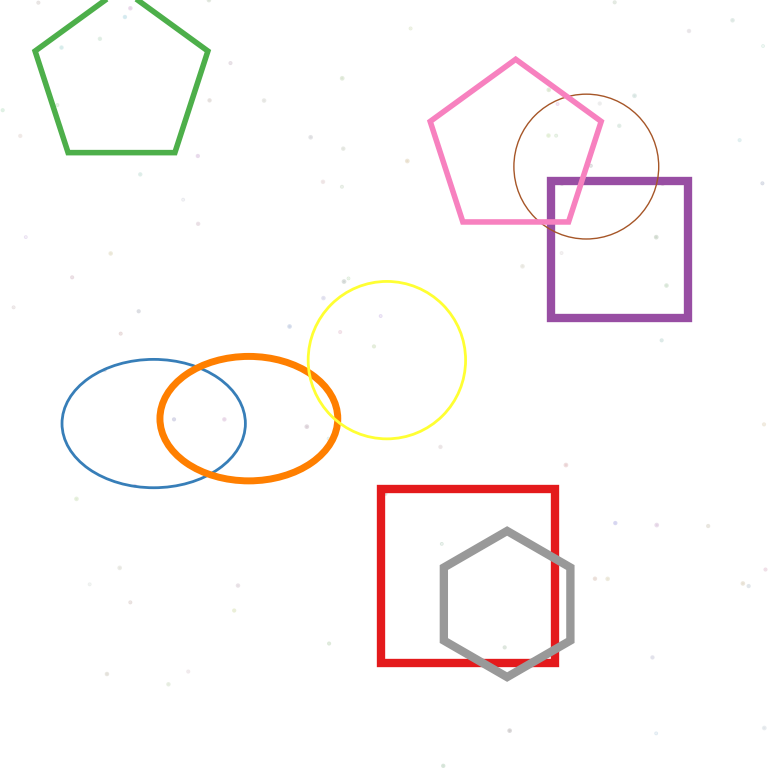[{"shape": "square", "thickness": 3, "radius": 0.57, "center": [0.608, 0.252]}, {"shape": "oval", "thickness": 1, "radius": 0.6, "center": [0.2, 0.45]}, {"shape": "pentagon", "thickness": 2, "radius": 0.59, "center": [0.158, 0.897]}, {"shape": "square", "thickness": 3, "radius": 0.44, "center": [0.804, 0.676]}, {"shape": "oval", "thickness": 2.5, "radius": 0.58, "center": [0.323, 0.456]}, {"shape": "circle", "thickness": 1, "radius": 0.51, "center": [0.502, 0.532]}, {"shape": "circle", "thickness": 0.5, "radius": 0.47, "center": [0.761, 0.784]}, {"shape": "pentagon", "thickness": 2, "radius": 0.58, "center": [0.67, 0.806]}, {"shape": "hexagon", "thickness": 3, "radius": 0.47, "center": [0.659, 0.216]}]